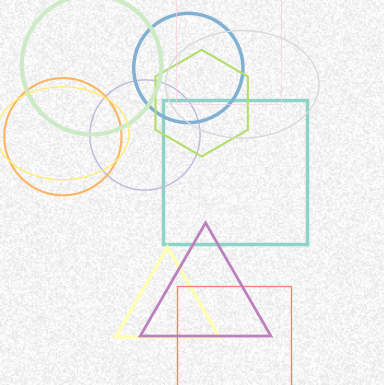[{"shape": "square", "thickness": 2.5, "radius": 0.93, "center": [0.61, 0.554]}, {"shape": "triangle", "thickness": 2.5, "radius": 0.78, "center": [0.435, 0.203]}, {"shape": "circle", "thickness": 1, "radius": 0.72, "center": [0.376, 0.649]}, {"shape": "square", "thickness": 1, "radius": 0.74, "center": [0.607, 0.108]}, {"shape": "circle", "thickness": 2.5, "radius": 0.71, "center": [0.489, 0.823]}, {"shape": "circle", "thickness": 1.5, "radius": 0.76, "center": [0.163, 0.645]}, {"shape": "hexagon", "thickness": 1.5, "radius": 0.69, "center": [0.524, 0.732]}, {"shape": "square", "thickness": 0.5, "radius": 0.68, "center": [0.593, 0.867]}, {"shape": "oval", "thickness": 1, "radius": 1.0, "center": [0.629, 0.781]}, {"shape": "triangle", "thickness": 2, "radius": 0.98, "center": [0.534, 0.225]}, {"shape": "circle", "thickness": 3, "radius": 0.91, "center": [0.238, 0.832]}, {"shape": "oval", "thickness": 1, "radius": 0.86, "center": [0.163, 0.654]}]